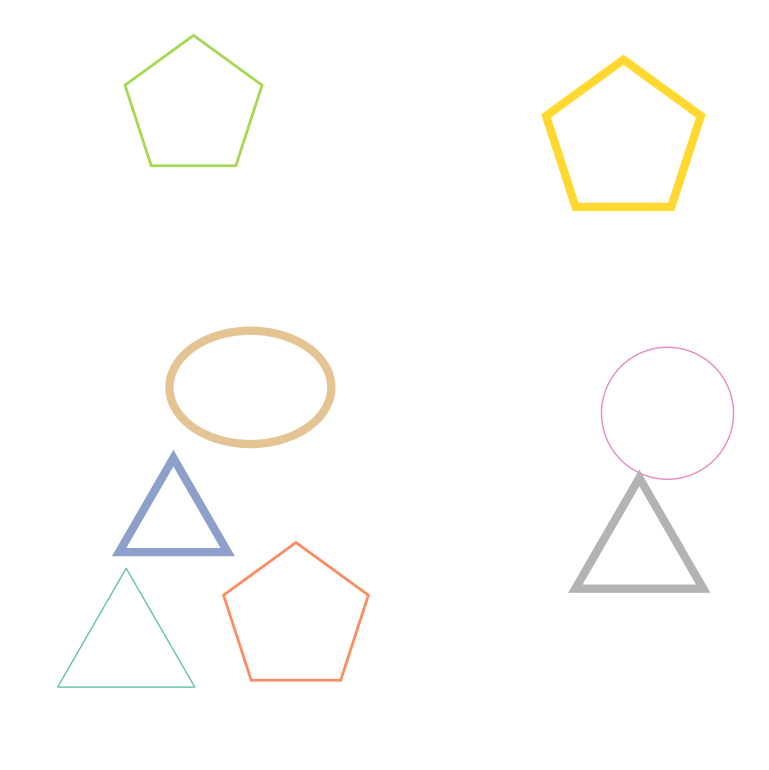[{"shape": "triangle", "thickness": 0.5, "radius": 0.51, "center": [0.164, 0.159]}, {"shape": "pentagon", "thickness": 1, "radius": 0.49, "center": [0.384, 0.197]}, {"shape": "triangle", "thickness": 3, "radius": 0.41, "center": [0.225, 0.324]}, {"shape": "circle", "thickness": 0.5, "radius": 0.43, "center": [0.867, 0.463]}, {"shape": "pentagon", "thickness": 1, "radius": 0.47, "center": [0.251, 0.86]}, {"shape": "pentagon", "thickness": 3, "radius": 0.53, "center": [0.81, 0.817]}, {"shape": "oval", "thickness": 3, "radius": 0.53, "center": [0.325, 0.497]}, {"shape": "triangle", "thickness": 3, "radius": 0.48, "center": [0.83, 0.283]}]